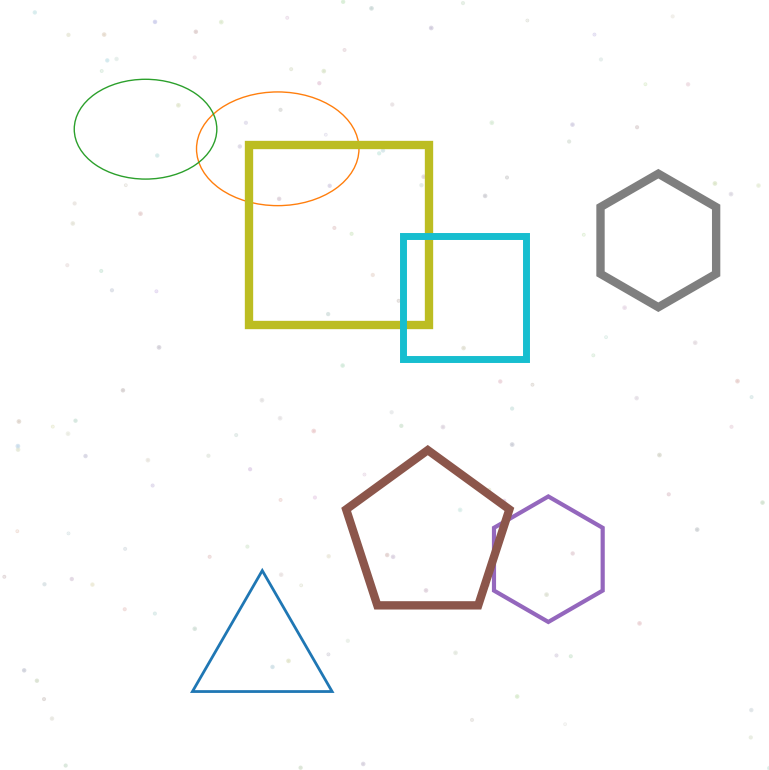[{"shape": "triangle", "thickness": 1, "radius": 0.52, "center": [0.341, 0.154]}, {"shape": "oval", "thickness": 0.5, "radius": 0.53, "center": [0.361, 0.807]}, {"shape": "oval", "thickness": 0.5, "radius": 0.46, "center": [0.189, 0.832]}, {"shape": "hexagon", "thickness": 1.5, "radius": 0.41, "center": [0.712, 0.274]}, {"shape": "pentagon", "thickness": 3, "radius": 0.56, "center": [0.556, 0.304]}, {"shape": "hexagon", "thickness": 3, "radius": 0.43, "center": [0.855, 0.688]}, {"shape": "square", "thickness": 3, "radius": 0.58, "center": [0.44, 0.694]}, {"shape": "square", "thickness": 2.5, "radius": 0.4, "center": [0.604, 0.613]}]